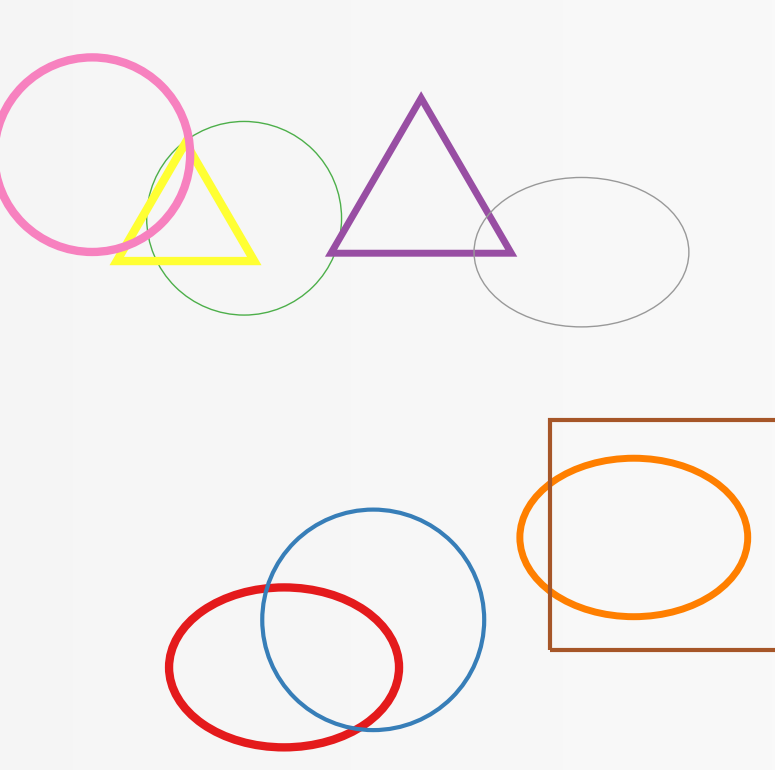[{"shape": "oval", "thickness": 3, "radius": 0.74, "center": [0.367, 0.133]}, {"shape": "circle", "thickness": 1.5, "radius": 0.72, "center": [0.482, 0.195]}, {"shape": "circle", "thickness": 0.5, "radius": 0.63, "center": [0.315, 0.717]}, {"shape": "triangle", "thickness": 2.5, "radius": 0.67, "center": [0.543, 0.738]}, {"shape": "oval", "thickness": 2.5, "radius": 0.73, "center": [0.818, 0.302]}, {"shape": "triangle", "thickness": 3, "radius": 0.51, "center": [0.239, 0.712]}, {"shape": "square", "thickness": 1.5, "radius": 0.75, "center": [0.859, 0.305]}, {"shape": "circle", "thickness": 3, "radius": 0.63, "center": [0.119, 0.799]}, {"shape": "oval", "thickness": 0.5, "radius": 0.69, "center": [0.75, 0.672]}]